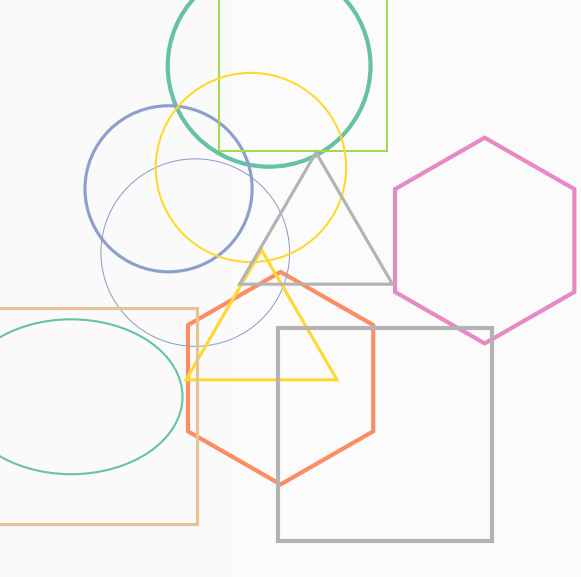[{"shape": "circle", "thickness": 2, "radius": 0.87, "center": [0.463, 0.885]}, {"shape": "oval", "thickness": 1, "radius": 0.96, "center": [0.122, 0.312]}, {"shape": "hexagon", "thickness": 2, "radius": 0.92, "center": [0.483, 0.344]}, {"shape": "circle", "thickness": 0.5, "radius": 0.81, "center": [0.336, 0.562]}, {"shape": "circle", "thickness": 1.5, "radius": 0.72, "center": [0.29, 0.672]}, {"shape": "hexagon", "thickness": 2, "radius": 0.89, "center": [0.834, 0.583]}, {"shape": "square", "thickness": 1, "radius": 0.73, "center": [0.522, 0.882]}, {"shape": "circle", "thickness": 1, "radius": 0.82, "center": [0.432, 0.709]}, {"shape": "triangle", "thickness": 1.5, "radius": 0.75, "center": [0.45, 0.416]}, {"shape": "square", "thickness": 1.5, "radius": 0.94, "center": [0.151, 0.279]}, {"shape": "triangle", "thickness": 1.5, "radius": 0.76, "center": [0.544, 0.583]}, {"shape": "square", "thickness": 2, "radius": 0.92, "center": [0.662, 0.248]}]